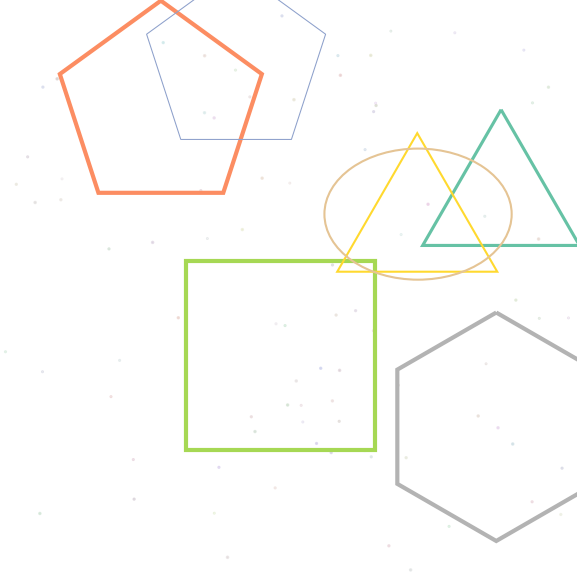[{"shape": "triangle", "thickness": 1.5, "radius": 0.78, "center": [0.868, 0.652]}, {"shape": "pentagon", "thickness": 2, "radius": 0.92, "center": [0.279, 0.814]}, {"shape": "pentagon", "thickness": 0.5, "radius": 0.81, "center": [0.409, 0.89]}, {"shape": "square", "thickness": 2, "radius": 0.82, "center": [0.486, 0.383]}, {"shape": "triangle", "thickness": 1, "radius": 0.8, "center": [0.723, 0.609]}, {"shape": "oval", "thickness": 1, "radius": 0.81, "center": [0.724, 0.628]}, {"shape": "hexagon", "thickness": 2, "radius": 0.99, "center": [0.859, 0.26]}]